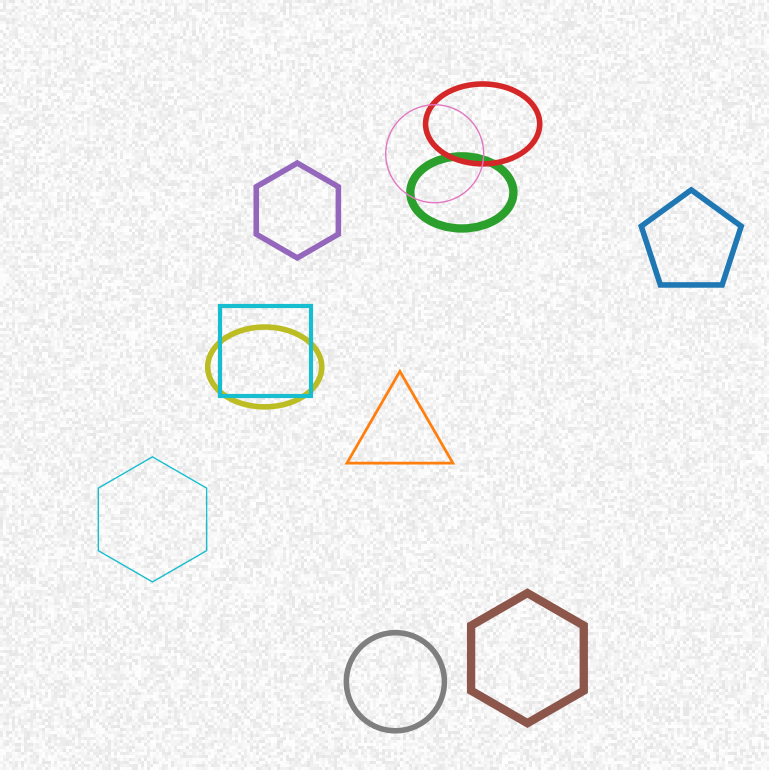[{"shape": "pentagon", "thickness": 2, "radius": 0.34, "center": [0.898, 0.685]}, {"shape": "triangle", "thickness": 1, "radius": 0.4, "center": [0.519, 0.438]}, {"shape": "oval", "thickness": 3, "radius": 0.33, "center": [0.6, 0.75]}, {"shape": "oval", "thickness": 2, "radius": 0.37, "center": [0.627, 0.839]}, {"shape": "hexagon", "thickness": 2, "radius": 0.31, "center": [0.386, 0.727]}, {"shape": "hexagon", "thickness": 3, "radius": 0.42, "center": [0.685, 0.145]}, {"shape": "circle", "thickness": 0.5, "radius": 0.32, "center": [0.565, 0.8]}, {"shape": "circle", "thickness": 2, "radius": 0.32, "center": [0.513, 0.115]}, {"shape": "oval", "thickness": 2, "radius": 0.37, "center": [0.344, 0.523]}, {"shape": "hexagon", "thickness": 0.5, "radius": 0.41, "center": [0.198, 0.325]}, {"shape": "square", "thickness": 1.5, "radius": 0.29, "center": [0.344, 0.544]}]